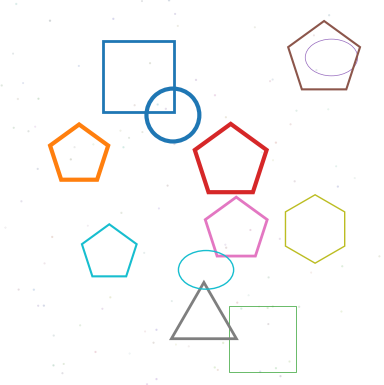[{"shape": "square", "thickness": 2, "radius": 0.46, "center": [0.36, 0.802]}, {"shape": "circle", "thickness": 3, "radius": 0.34, "center": [0.449, 0.701]}, {"shape": "pentagon", "thickness": 3, "radius": 0.4, "center": [0.206, 0.597]}, {"shape": "square", "thickness": 0.5, "radius": 0.43, "center": [0.681, 0.119]}, {"shape": "pentagon", "thickness": 3, "radius": 0.49, "center": [0.599, 0.58]}, {"shape": "oval", "thickness": 0.5, "radius": 0.34, "center": [0.861, 0.851]}, {"shape": "pentagon", "thickness": 1.5, "radius": 0.49, "center": [0.842, 0.847]}, {"shape": "pentagon", "thickness": 2, "radius": 0.42, "center": [0.614, 0.403]}, {"shape": "triangle", "thickness": 2, "radius": 0.49, "center": [0.53, 0.169]}, {"shape": "hexagon", "thickness": 1, "radius": 0.44, "center": [0.818, 0.405]}, {"shape": "pentagon", "thickness": 1.5, "radius": 0.37, "center": [0.284, 0.343]}, {"shape": "oval", "thickness": 1, "radius": 0.36, "center": [0.535, 0.299]}]